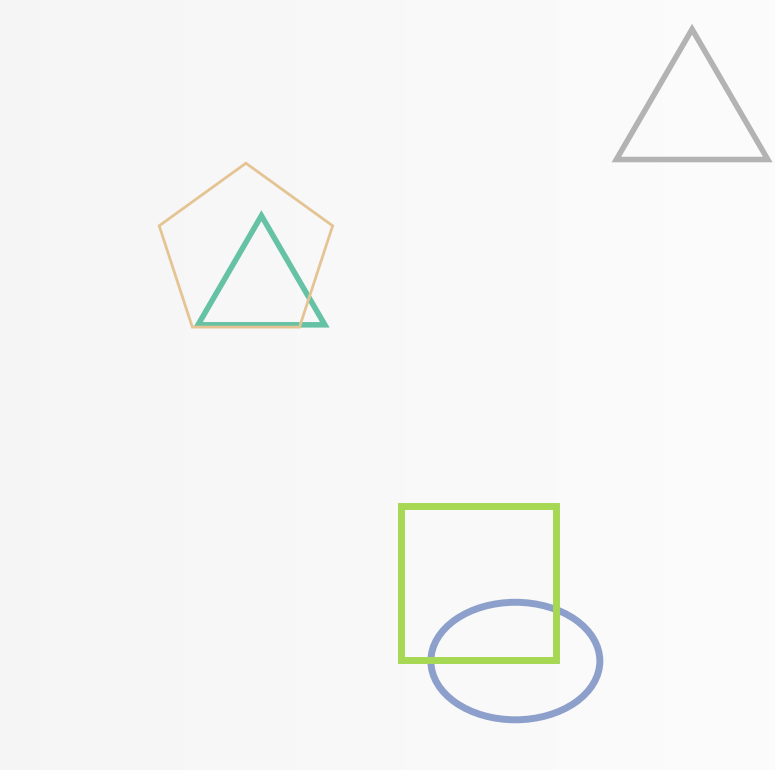[{"shape": "triangle", "thickness": 2, "radius": 0.47, "center": [0.337, 0.625]}, {"shape": "oval", "thickness": 2.5, "radius": 0.55, "center": [0.665, 0.142]}, {"shape": "square", "thickness": 2.5, "radius": 0.5, "center": [0.617, 0.243]}, {"shape": "pentagon", "thickness": 1, "radius": 0.59, "center": [0.317, 0.67]}, {"shape": "triangle", "thickness": 2, "radius": 0.56, "center": [0.893, 0.849]}]